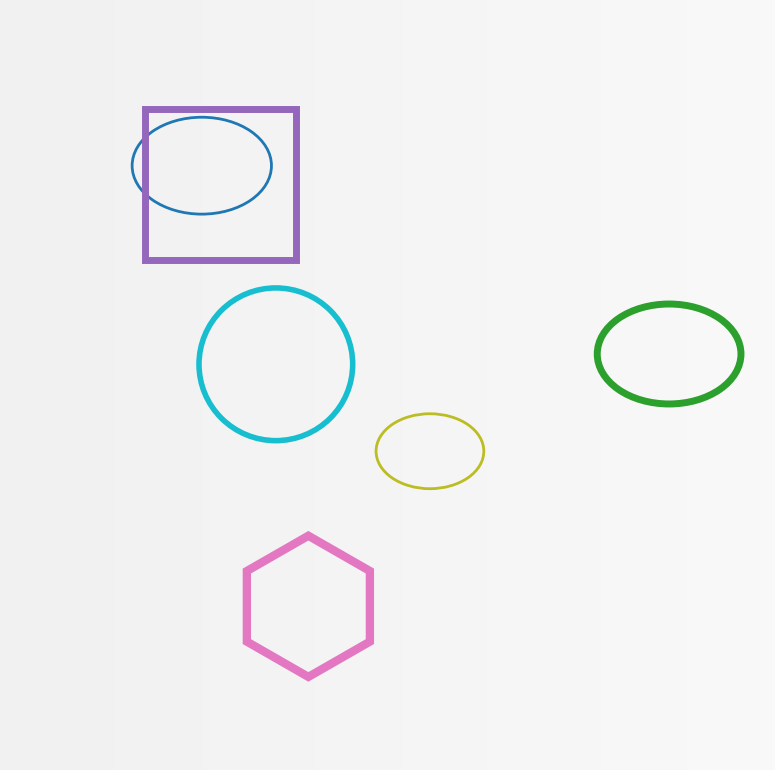[{"shape": "oval", "thickness": 1, "radius": 0.45, "center": [0.26, 0.785]}, {"shape": "oval", "thickness": 2.5, "radius": 0.46, "center": [0.863, 0.54]}, {"shape": "square", "thickness": 2.5, "radius": 0.49, "center": [0.285, 0.761]}, {"shape": "hexagon", "thickness": 3, "radius": 0.46, "center": [0.398, 0.213]}, {"shape": "oval", "thickness": 1, "radius": 0.35, "center": [0.555, 0.414]}, {"shape": "circle", "thickness": 2, "radius": 0.5, "center": [0.356, 0.527]}]